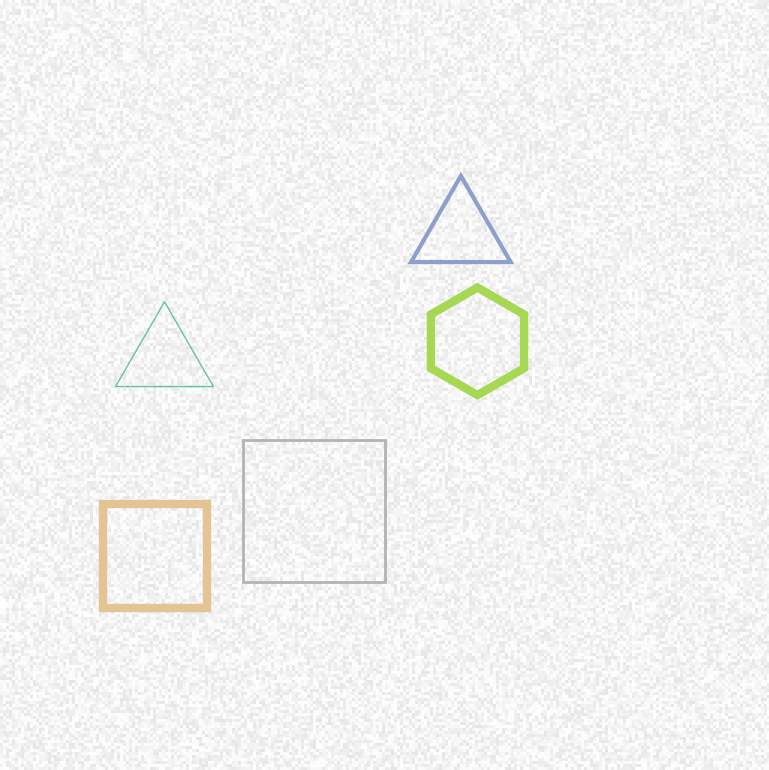[{"shape": "triangle", "thickness": 0.5, "radius": 0.37, "center": [0.214, 0.535]}, {"shape": "triangle", "thickness": 1.5, "radius": 0.37, "center": [0.599, 0.697]}, {"shape": "hexagon", "thickness": 3, "radius": 0.35, "center": [0.62, 0.557]}, {"shape": "square", "thickness": 3, "radius": 0.34, "center": [0.201, 0.277]}, {"shape": "square", "thickness": 1, "radius": 0.46, "center": [0.408, 0.337]}]